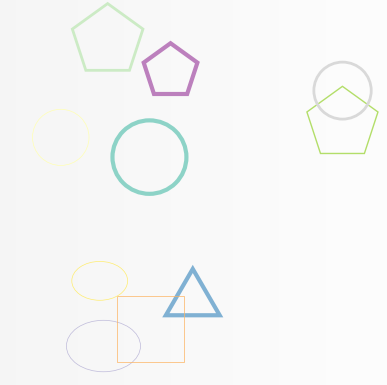[{"shape": "circle", "thickness": 3, "radius": 0.48, "center": [0.386, 0.592]}, {"shape": "circle", "thickness": 0.5, "radius": 0.36, "center": [0.157, 0.643]}, {"shape": "oval", "thickness": 0.5, "radius": 0.48, "center": [0.267, 0.101]}, {"shape": "triangle", "thickness": 3, "radius": 0.4, "center": [0.497, 0.221]}, {"shape": "square", "thickness": 0.5, "radius": 0.43, "center": [0.39, 0.145]}, {"shape": "pentagon", "thickness": 1, "radius": 0.48, "center": [0.884, 0.679]}, {"shape": "circle", "thickness": 2, "radius": 0.37, "center": [0.884, 0.765]}, {"shape": "pentagon", "thickness": 3, "radius": 0.36, "center": [0.44, 0.815]}, {"shape": "pentagon", "thickness": 2, "radius": 0.48, "center": [0.278, 0.895]}, {"shape": "oval", "thickness": 0.5, "radius": 0.36, "center": [0.257, 0.27]}]